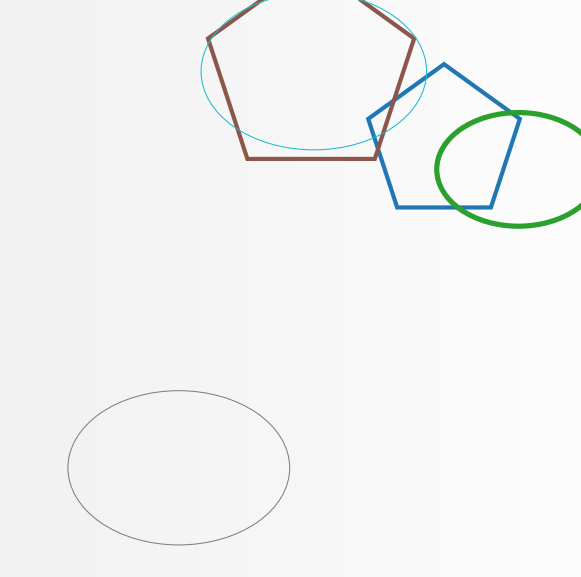[{"shape": "pentagon", "thickness": 2, "radius": 0.69, "center": [0.764, 0.751]}, {"shape": "oval", "thickness": 2.5, "radius": 0.7, "center": [0.892, 0.706]}, {"shape": "pentagon", "thickness": 2, "radius": 0.93, "center": [0.535, 0.875]}, {"shape": "oval", "thickness": 0.5, "radius": 0.95, "center": [0.308, 0.189]}, {"shape": "oval", "thickness": 0.5, "radius": 0.97, "center": [0.54, 0.875]}]